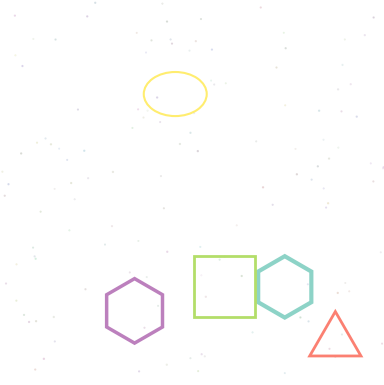[{"shape": "hexagon", "thickness": 3, "radius": 0.4, "center": [0.74, 0.255]}, {"shape": "triangle", "thickness": 2, "radius": 0.38, "center": [0.871, 0.114]}, {"shape": "square", "thickness": 2, "radius": 0.4, "center": [0.584, 0.255]}, {"shape": "hexagon", "thickness": 2.5, "radius": 0.42, "center": [0.35, 0.193]}, {"shape": "oval", "thickness": 1.5, "radius": 0.41, "center": [0.455, 0.756]}]